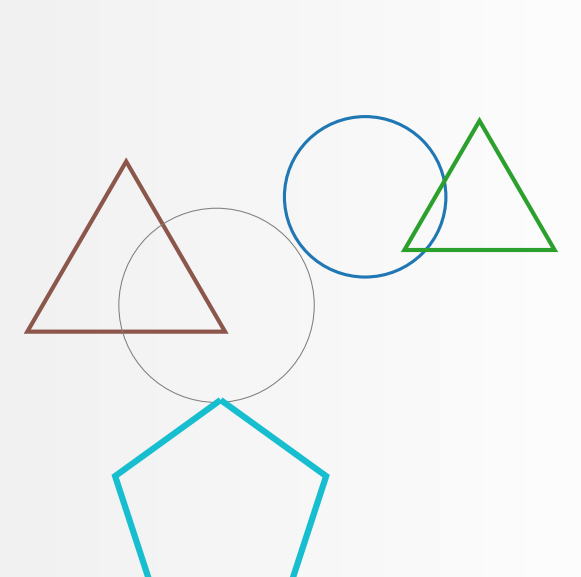[{"shape": "circle", "thickness": 1.5, "radius": 0.69, "center": [0.628, 0.658]}, {"shape": "triangle", "thickness": 2, "radius": 0.75, "center": [0.825, 0.641]}, {"shape": "triangle", "thickness": 2, "radius": 0.98, "center": [0.217, 0.523]}, {"shape": "circle", "thickness": 0.5, "radius": 0.84, "center": [0.373, 0.47]}, {"shape": "pentagon", "thickness": 3, "radius": 0.95, "center": [0.38, 0.116]}]